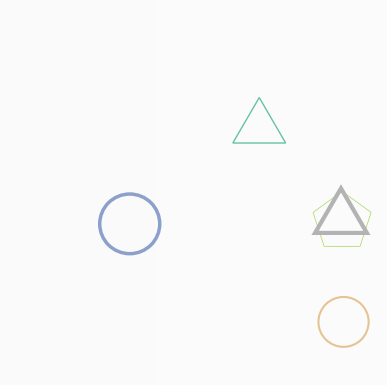[{"shape": "triangle", "thickness": 1, "radius": 0.39, "center": [0.669, 0.668]}, {"shape": "circle", "thickness": 2.5, "radius": 0.39, "center": [0.335, 0.419]}, {"shape": "pentagon", "thickness": 0.5, "radius": 0.39, "center": [0.883, 0.424]}, {"shape": "circle", "thickness": 1.5, "radius": 0.32, "center": [0.887, 0.164]}, {"shape": "triangle", "thickness": 3, "radius": 0.39, "center": [0.88, 0.434]}]